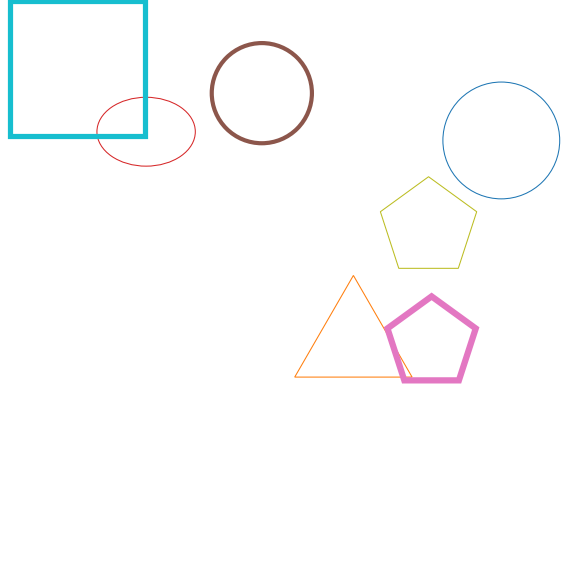[{"shape": "circle", "thickness": 0.5, "radius": 0.51, "center": [0.868, 0.756]}, {"shape": "triangle", "thickness": 0.5, "radius": 0.59, "center": [0.612, 0.405]}, {"shape": "oval", "thickness": 0.5, "radius": 0.43, "center": [0.253, 0.771]}, {"shape": "circle", "thickness": 2, "radius": 0.43, "center": [0.453, 0.838]}, {"shape": "pentagon", "thickness": 3, "radius": 0.4, "center": [0.747, 0.406]}, {"shape": "pentagon", "thickness": 0.5, "radius": 0.44, "center": [0.742, 0.605]}, {"shape": "square", "thickness": 2.5, "radius": 0.58, "center": [0.134, 0.88]}]